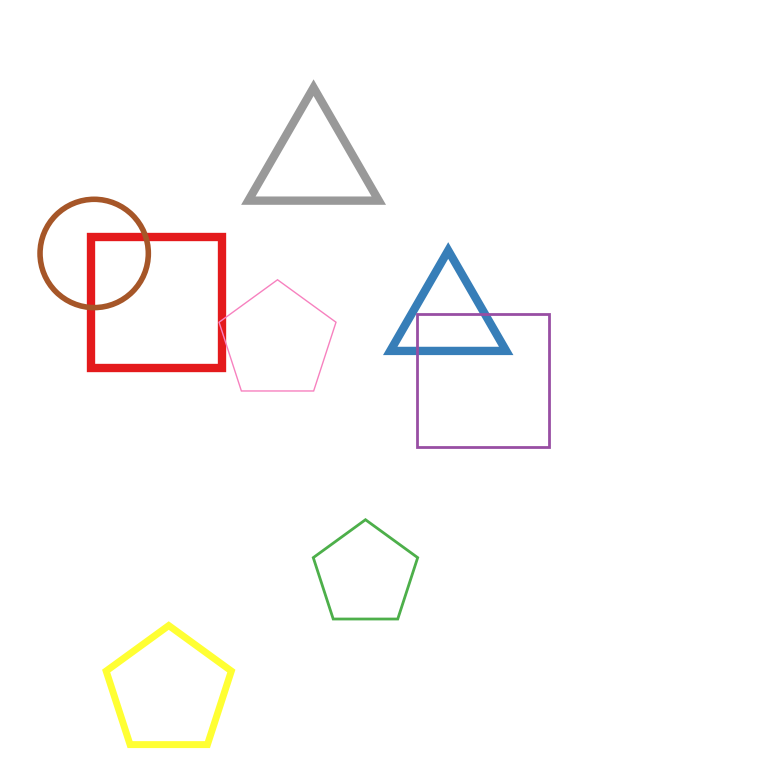[{"shape": "square", "thickness": 3, "radius": 0.42, "center": [0.204, 0.607]}, {"shape": "triangle", "thickness": 3, "radius": 0.43, "center": [0.582, 0.588]}, {"shape": "pentagon", "thickness": 1, "radius": 0.36, "center": [0.475, 0.254]}, {"shape": "square", "thickness": 1, "radius": 0.43, "center": [0.627, 0.506]}, {"shape": "pentagon", "thickness": 2.5, "radius": 0.43, "center": [0.219, 0.102]}, {"shape": "circle", "thickness": 2, "radius": 0.35, "center": [0.122, 0.671]}, {"shape": "pentagon", "thickness": 0.5, "radius": 0.4, "center": [0.36, 0.557]}, {"shape": "triangle", "thickness": 3, "radius": 0.49, "center": [0.407, 0.788]}]